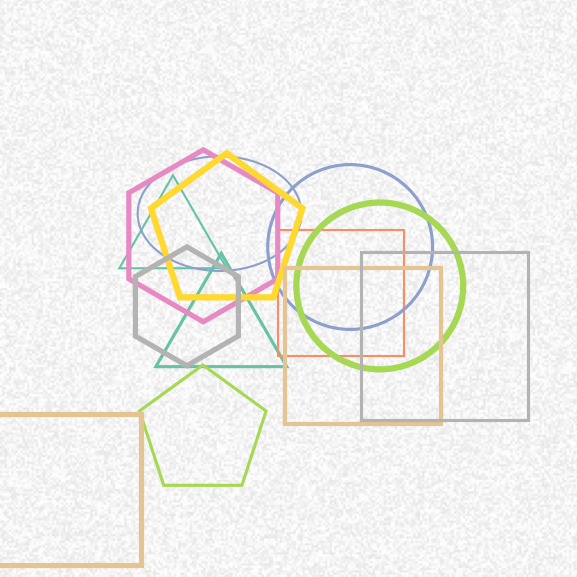[{"shape": "triangle", "thickness": 1, "radius": 0.54, "center": [0.3, 0.588]}, {"shape": "triangle", "thickness": 1.5, "radius": 0.65, "center": [0.383, 0.43]}, {"shape": "square", "thickness": 1, "radius": 0.55, "center": [0.59, 0.493]}, {"shape": "oval", "thickness": 1, "radius": 0.71, "center": [0.38, 0.629]}, {"shape": "circle", "thickness": 1.5, "radius": 0.71, "center": [0.606, 0.571]}, {"shape": "hexagon", "thickness": 2.5, "radius": 0.74, "center": [0.352, 0.591]}, {"shape": "circle", "thickness": 3, "radius": 0.72, "center": [0.658, 0.504]}, {"shape": "pentagon", "thickness": 1.5, "radius": 0.58, "center": [0.351, 0.252]}, {"shape": "pentagon", "thickness": 3, "radius": 0.69, "center": [0.393, 0.596]}, {"shape": "square", "thickness": 2, "radius": 0.68, "center": [0.629, 0.4]}, {"shape": "square", "thickness": 2.5, "radius": 0.65, "center": [0.113, 0.151]}, {"shape": "hexagon", "thickness": 2.5, "radius": 0.51, "center": [0.324, 0.469]}, {"shape": "square", "thickness": 1.5, "radius": 0.72, "center": [0.77, 0.417]}]